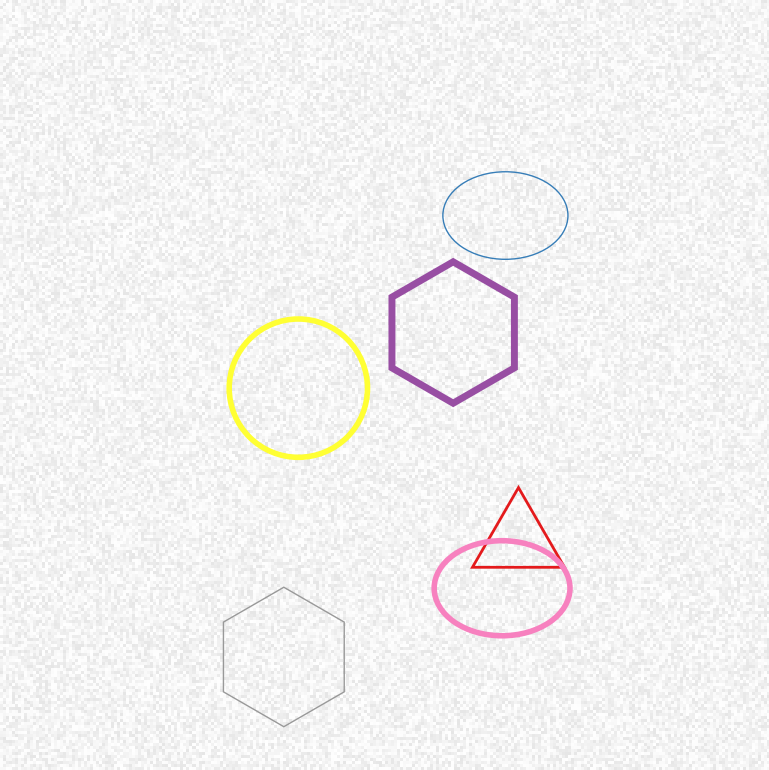[{"shape": "triangle", "thickness": 1, "radius": 0.35, "center": [0.673, 0.298]}, {"shape": "oval", "thickness": 0.5, "radius": 0.41, "center": [0.656, 0.72]}, {"shape": "hexagon", "thickness": 2.5, "radius": 0.46, "center": [0.589, 0.568]}, {"shape": "circle", "thickness": 2, "radius": 0.45, "center": [0.387, 0.496]}, {"shape": "oval", "thickness": 2, "radius": 0.44, "center": [0.652, 0.236]}, {"shape": "hexagon", "thickness": 0.5, "radius": 0.45, "center": [0.369, 0.147]}]